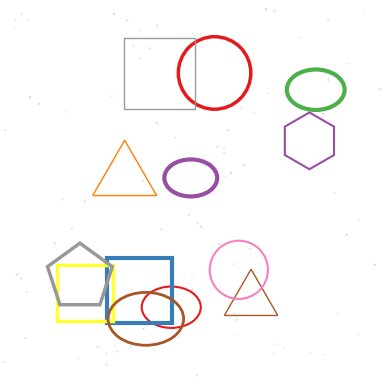[{"shape": "circle", "thickness": 2.5, "radius": 0.47, "center": [0.557, 0.81]}, {"shape": "oval", "thickness": 1.5, "radius": 0.38, "center": [0.445, 0.202]}, {"shape": "square", "thickness": 3, "radius": 0.42, "center": [0.362, 0.245]}, {"shape": "oval", "thickness": 3, "radius": 0.38, "center": [0.82, 0.767]}, {"shape": "oval", "thickness": 3, "radius": 0.34, "center": [0.496, 0.538]}, {"shape": "hexagon", "thickness": 1.5, "radius": 0.37, "center": [0.804, 0.634]}, {"shape": "triangle", "thickness": 1, "radius": 0.48, "center": [0.324, 0.54]}, {"shape": "square", "thickness": 2.5, "radius": 0.36, "center": [0.22, 0.24]}, {"shape": "oval", "thickness": 2, "radius": 0.49, "center": [0.379, 0.172]}, {"shape": "triangle", "thickness": 1, "radius": 0.4, "center": [0.652, 0.221]}, {"shape": "circle", "thickness": 1.5, "radius": 0.38, "center": [0.62, 0.299]}, {"shape": "square", "thickness": 1, "radius": 0.46, "center": [0.413, 0.809]}, {"shape": "pentagon", "thickness": 2.5, "radius": 0.44, "center": [0.208, 0.28]}]